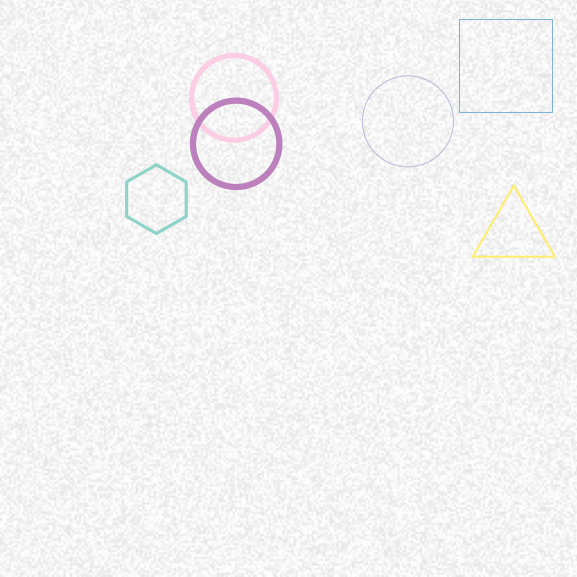[{"shape": "hexagon", "thickness": 1.5, "radius": 0.3, "center": [0.271, 0.654]}, {"shape": "circle", "thickness": 0.5, "radius": 0.39, "center": [0.706, 0.789]}, {"shape": "square", "thickness": 0.5, "radius": 0.4, "center": [0.875, 0.886]}, {"shape": "circle", "thickness": 2.5, "radius": 0.37, "center": [0.405, 0.83]}, {"shape": "circle", "thickness": 3, "radius": 0.37, "center": [0.409, 0.75]}, {"shape": "triangle", "thickness": 1, "radius": 0.41, "center": [0.89, 0.596]}]